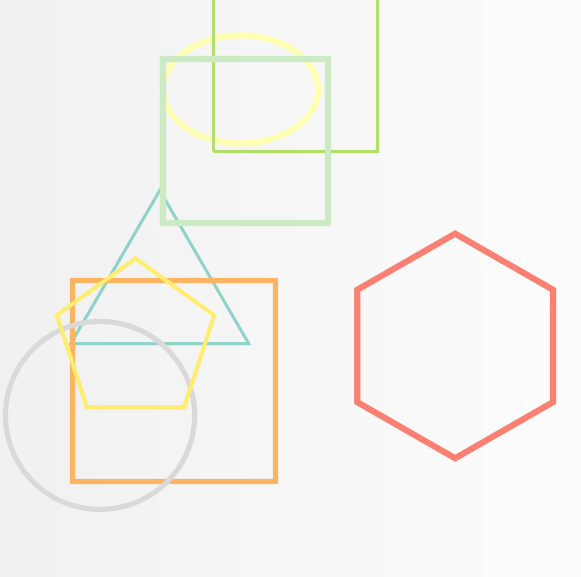[{"shape": "triangle", "thickness": 1.5, "radius": 0.88, "center": [0.275, 0.492]}, {"shape": "oval", "thickness": 3, "radius": 0.67, "center": [0.414, 0.844]}, {"shape": "hexagon", "thickness": 3, "radius": 0.97, "center": [0.783, 0.4]}, {"shape": "square", "thickness": 2.5, "radius": 0.87, "center": [0.298, 0.341]}, {"shape": "square", "thickness": 1.5, "radius": 0.7, "center": [0.508, 0.879]}, {"shape": "circle", "thickness": 2.5, "radius": 0.81, "center": [0.172, 0.28]}, {"shape": "square", "thickness": 3, "radius": 0.71, "center": [0.422, 0.755]}, {"shape": "pentagon", "thickness": 2, "radius": 0.71, "center": [0.233, 0.409]}]